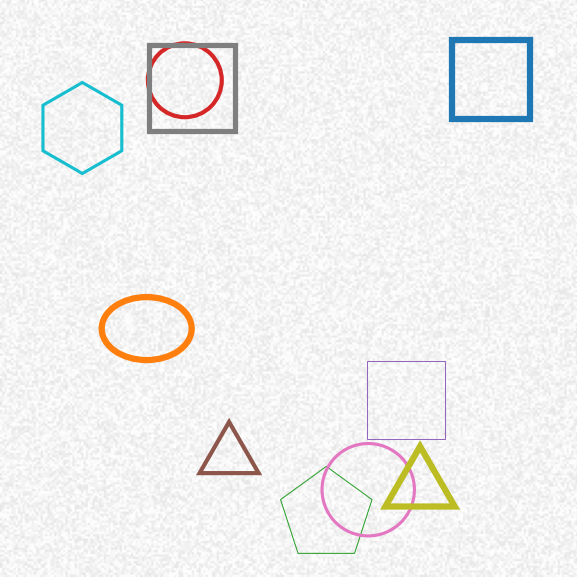[{"shape": "square", "thickness": 3, "radius": 0.34, "center": [0.85, 0.861]}, {"shape": "oval", "thickness": 3, "radius": 0.39, "center": [0.254, 0.43]}, {"shape": "pentagon", "thickness": 0.5, "radius": 0.42, "center": [0.565, 0.108]}, {"shape": "circle", "thickness": 2, "radius": 0.32, "center": [0.32, 0.86]}, {"shape": "square", "thickness": 0.5, "radius": 0.34, "center": [0.703, 0.306]}, {"shape": "triangle", "thickness": 2, "radius": 0.3, "center": [0.397, 0.209]}, {"shape": "circle", "thickness": 1.5, "radius": 0.4, "center": [0.638, 0.151]}, {"shape": "square", "thickness": 2.5, "radius": 0.37, "center": [0.333, 0.846]}, {"shape": "triangle", "thickness": 3, "radius": 0.35, "center": [0.727, 0.157]}, {"shape": "hexagon", "thickness": 1.5, "radius": 0.39, "center": [0.143, 0.777]}]